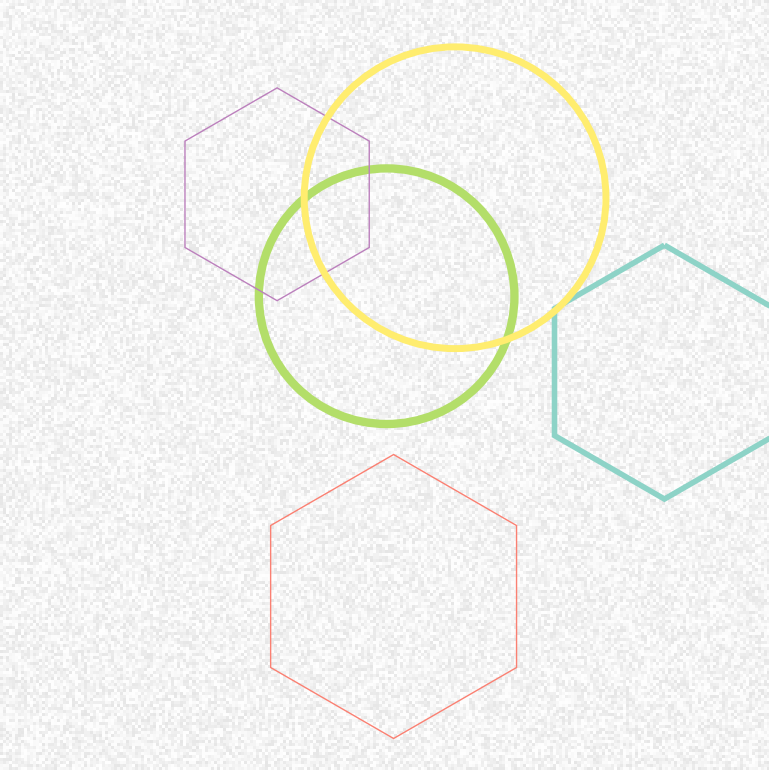[{"shape": "hexagon", "thickness": 2, "radius": 0.82, "center": [0.863, 0.517]}, {"shape": "hexagon", "thickness": 0.5, "radius": 0.92, "center": [0.511, 0.225]}, {"shape": "circle", "thickness": 3, "radius": 0.83, "center": [0.502, 0.615]}, {"shape": "hexagon", "thickness": 0.5, "radius": 0.69, "center": [0.36, 0.748]}, {"shape": "circle", "thickness": 2.5, "radius": 0.98, "center": [0.591, 0.743]}]